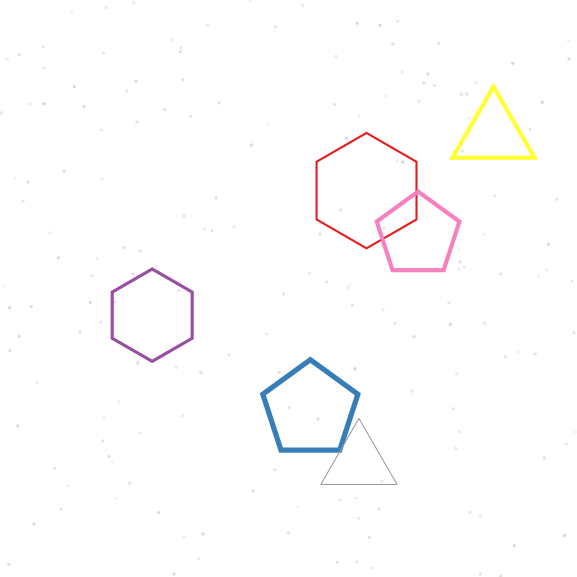[{"shape": "hexagon", "thickness": 1, "radius": 0.5, "center": [0.635, 0.669]}, {"shape": "pentagon", "thickness": 2.5, "radius": 0.43, "center": [0.537, 0.29]}, {"shape": "hexagon", "thickness": 1.5, "radius": 0.4, "center": [0.264, 0.453]}, {"shape": "triangle", "thickness": 2, "radius": 0.41, "center": [0.854, 0.767]}, {"shape": "pentagon", "thickness": 2, "radius": 0.38, "center": [0.724, 0.592]}, {"shape": "triangle", "thickness": 0.5, "radius": 0.38, "center": [0.622, 0.198]}]